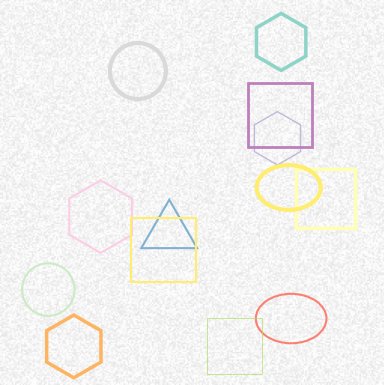[{"shape": "hexagon", "thickness": 2.5, "radius": 0.37, "center": [0.73, 0.891]}, {"shape": "square", "thickness": 2.5, "radius": 0.38, "center": [0.844, 0.485]}, {"shape": "hexagon", "thickness": 1, "radius": 0.35, "center": [0.721, 0.641]}, {"shape": "oval", "thickness": 1.5, "radius": 0.46, "center": [0.756, 0.173]}, {"shape": "triangle", "thickness": 1.5, "radius": 0.42, "center": [0.44, 0.397]}, {"shape": "hexagon", "thickness": 2.5, "radius": 0.41, "center": [0.192, 0.1]}, {"shape": "square", "thickness": 0.5, "radius": 0.36, "center": [0.609, 0.101]}, {"shape": "hexagon", "thickness": 1.5, "radius": 0.47, "center": [0.262, 0.437]}, {"shape": "circle", "thickness": 3, "radius": 0.36, "center": [0.358, 0.816]}, {"shape": "square", "thickness": 2, "radius": 0.42, "center": [0.726, 0.702]}, {"shape": "circle", "thickness": 1.5, "radius": 0.34, "center": [0.125, 0.248]}, {"shape": "oval", "thickness": 3, "radius": 0.42, "center": [0.75, 0.513]}, {"shape": "square", "thickness": 1.5, "radius": 0.42, "center": [0.425, 0.35]}]